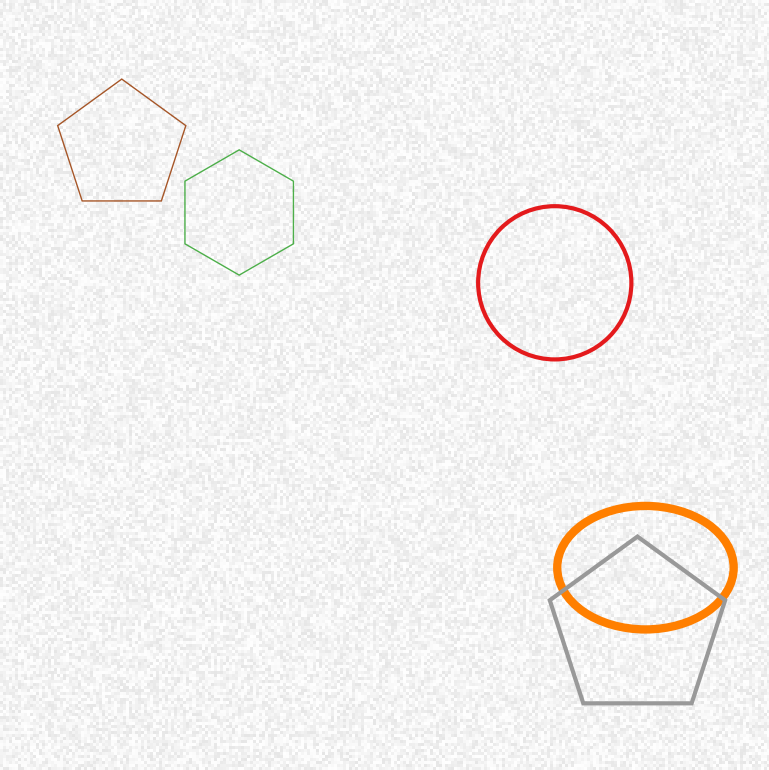[{"shape": "circle", "thickness": 1.5, "radius": 0.5, "center": [0.72, 0.633]}, {"shape": "hexagon", "thickness": 0.5, "radius": 0.41, "center": [0.311, 0.724]}, {"shape": "oval", "thickness": 3, "radius": 0.57, "center": [0.838, 0.263]}, {"shape": "pentagon", "thickness": 0.5, "radius": 0.44, "center": [0.158, 0.81]}, {"shape": "pentagon", "thickness": 1.5, "radius": 0.6, "center": [0.828, 0.183]}]